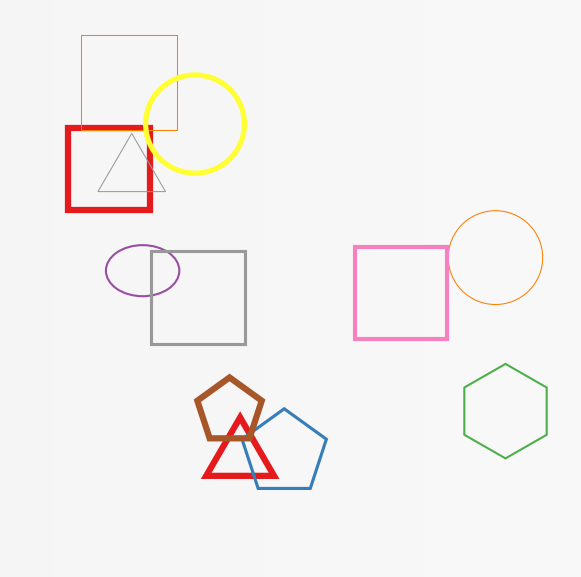[{"shape": "square", "thickness": 3, "radius": 0.35, "center": [0.187, 0.706]}, {"shape": "triangle", "thickness": 3, "radius": 0.34, "center": [0.413, 0.209]}, {"shape": "pentagon", "thickness": 1.5, "radius": 0.38, "center": [0.489, 0.215]}, {"shape": "hexagon", "thickness": 1, "radius": 0.41, "center": [0.87, 0.287]}, {"shape": "oval", "thickness": 1, "radius": 0.32, "center": [0.245, 0.53]}, {"shape": "square", "thickness": 0.5, "radius": 0.41, "center": [0.222, 0.856]}, {"shape": "circle", "thickness": 0.5, "radius": 0.41, "center": [0.852, 0.553]}, {"shape": "circle", "thickness": 2.5, "radius": 0.43, "center": [0.336, 0.784]}, {"shape": "pentagon", "thickness": 3, "radius": 0.29, "center": [0.395, 0.287]}, {"shape": "square", "thickness": 2, "radius": 0.4, "center": [0.69, 0.492]}, {"shape": "square", "thickness": 1.5, "radius": 0.4, "center": [0.341, 0.484]}, {"shape": "triangle", "thickness": 0.5, "radius": 0.34, "center": [0.227, 0.701]}]